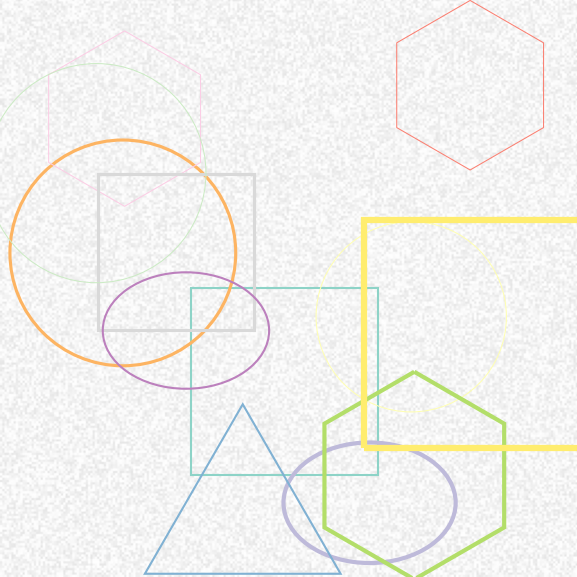[{"shape": "square", "thickness": 1, "radius": 0.81, "center": [0.493, 0.339]}, {"shape": "circle", "thickness": 0.5, "radius": 0.82, "center": [0.712, 0.451]}, {"shape": "oval", "thickness": 2, "radius": 0.75, "center": [0.64, 0.129]}, {"shape": "hexagon", "thickness": 0.5, "radius": 0.73, "center": [0.814, 0.852]}, {"shape": "triangle", "thickness": 1, "radius": 0.98, "center": [0.42, 0.103]}, {"shape": "circle", "thickness": 1.5, "radius": 0.98, "center": [0.213, 0.561]}, {"shape": "hexagon", "thickness": 2, "radius": 0.9, "center": [0.717, 0.176]}, {"shape": "hexagon", "thickness": 0.5, "radius": 0.76, "center": [0.216, 0.794]}, {"shape": "square", "thickness": 1.5, "radius": 0.67, "center": [0.304, 0.563]}, {"shape": "oval", "thickness": 1, "radius": 0.72, "center": [0.322, 0.427]}, {"shape": "circle", "thickness": 0.5, "radius": 0.95, "center": [0.167, 0.699]}, {"shape": "square", "thickness": 3, "radius": 0.99, "center": [0.828, 0.42]}]